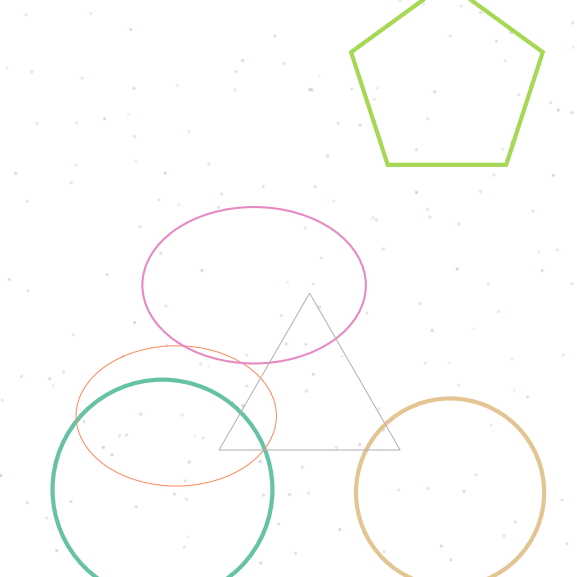[{"shape": "circle", "thickness": 2, "radius": 0.95, "center": [0.281, 0.151]}, {"shape": "oval", "thickness": 0.5, "radius": 0.87, "center": [0.305, 0.279]}, {"shape": "oval", "thickness": 1, "radius": 0.97, "center": [0.44, 0.505]}, {"shape": "pentagon", "thickness": 2, "radius": 0.87, "center": [0.774, 0.855]}, {"shape": "circle", "thickness": 2, "radius": 0.81, "center": [0.779, 0.146]}, {"shape": "triangle", "thickness": 0.5, "radius": 0.91, "center": [0.536, 0.31]}]